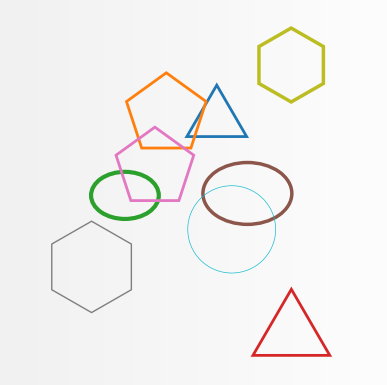[{"shape": "triangle", "thickness": 2, "radius": 0.45, "center": [0.559, 0.69]}, {"shape": "pentagon", "thickness": 2, "radius": 0.54, "center": [0.429, 0.703]}, {"shape": "oval", "thickness": 3, "radius": 0.44, "center": [0.322, 0.492]}, {"shape": "triangle", "thickness": 2, "radius": 0.57, "center": [0.752, 0.134]}, {"shape": "oval", "thickness": 2.5, "radius": 0.57, "center": [0.638, 0.498]}, {"shape": "pentagon", "thickness": 2, "radius": 0.53, "center": [0.4, 0.564]}, {"shape": "hexagon", "thickness": 1, "radius": 0.59, "center": [0.236, 0.307]}, {"shape": "hexagon", "thickness": 2.5, "radius": 0.48, "center": [0.751, 0.831]}, {"shape": "circle", "thickness": 0.5, "radius": 0.57, "center": [0.598, 0.404]}]